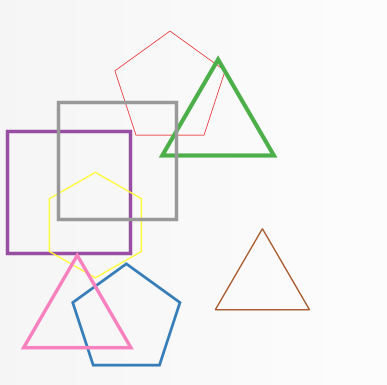[{"shape": "pentagon", "thickness": 0.5, "radius": 0.75, "center": [0.439, 0.77]}, {"shape": "pentagon", "thickness": 2, "radius": 0.73, "center": [0.326, 0.169]}, {"shape": "triangle", "thickness": 3, "radius": 0.83, "center": [0.563, 0.679]}, {"shape": "square", "thickness": 2.5, "radius": 0.79, "center": [0.177, 0.5]}, {"shape": "hexagon", "thickness": 1, "radius": 0.69, "center": [0.246, 0.415]}, {"shape": "triangle", "thickness": 1, "radius": 0.7, "center": [0.677, 0.266]}, {"shape": "triangle", "thickness": 2.5, "radius": 0.8, "center": [0.199, 0.177]}, {"shape": "square", "thickness": 2.5, "radius": 0.76, "center": [0.303, 0.583]}]